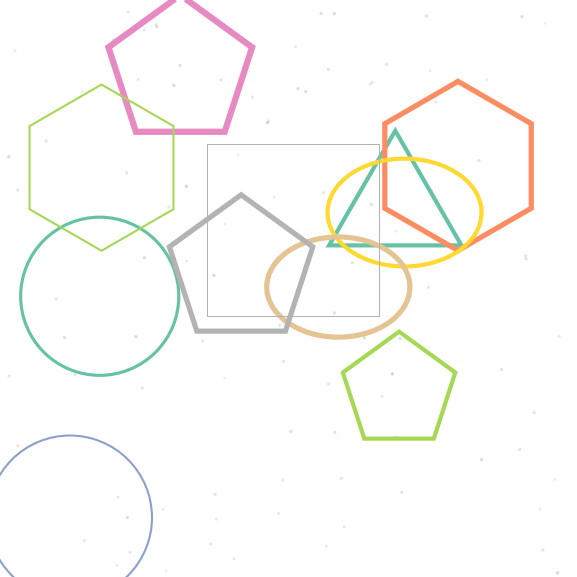[{"shape": "circle", "thickness": 1.5, "radius": 0.68, "center": [0.173, 0.486]}, {"shape": "triangle", "thickness": 2, "radius": 0.66, "center": [0.684, 0.64]}, {"shape": "hexagon", "thickness": 2.5, "radius": 0.73, "center": [0.793, 0.712]}, {"shape": "circle", "thickness": 1, "radius": 0.71, "center": [0.121, 0.103]}, {"shape": "pentagon", "thickness": 3, "radius": 0.65, "center": [0.312, 0.877]}, {"shape": "pentagon", "thickness": 2, "radius": 0.51, "center": [0.691, 0.322]}, {"shape": "hexagon", "thickness": 1, "radius": 0.72, "center": [0.176, 0.709]}, {"shape": "oval", "thickness": 2, "radius": 0.67, "center": [0.701, 0.631]}, {"shape": "oval", "thickness": 2.5, "radius": 0.62, "center": [0.586, 0.502]}, {"shape": "pentagon", "thickness": 2.5, "radius": 0.65, "center": [0.417, 0.531]}, {"shape": "square", "thickness": 0.5, "radius": 0.74, "center": [0.507, 0.601]}]